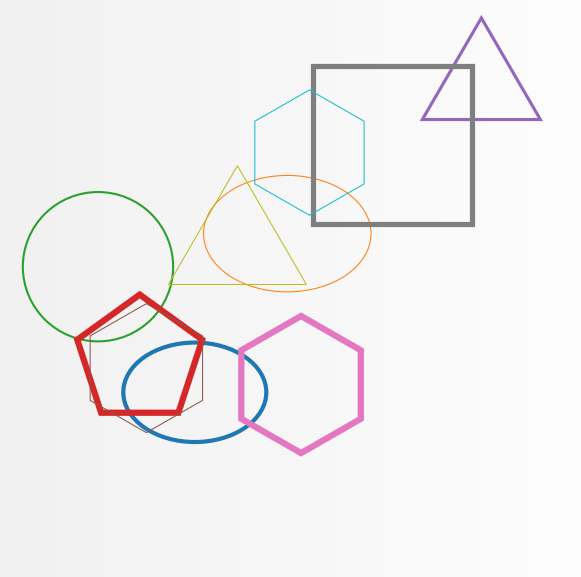[{"shape": "oval", "thickness": 2, "radius": 0.62, "center": [0.335, 0.32]}, {"shape": "oval", "thickness": 0.5, "radius": 0.72, "center": [0.494, 0.595]}, {"shape": "circle", "thickness": 1, "radius": 0.65, "center": [0.169, 0.537]}, {"shape": "pentagon", "thickness": 3, "radius": 0.57, "center": [0.24, 0.376]}, {"shape": "triangle", "thickness": 1.5, "radius": 0.59, "center": [0.828, 0.851]}, {"shape": "hexagon", "thickness": 0.5, "radius": 0.56, "center": [0.252, 0.362]}, {"shape": "hexagon", "thickness": 3, "radius": 0.59, "center": [0.518, 0.333]}, {"shape": "square", "thickness": 2.5, "radius": 0.68, "center": [0.675, 0.748]}, {"shape": "triangle", "thickness": 0.5, "radius": 0.69, "center": [0.408, 0.575]}, {"shape": "hexagon", "thickness": 0.5, "radius": 0.54, "center": [0.532, 0.735]}]